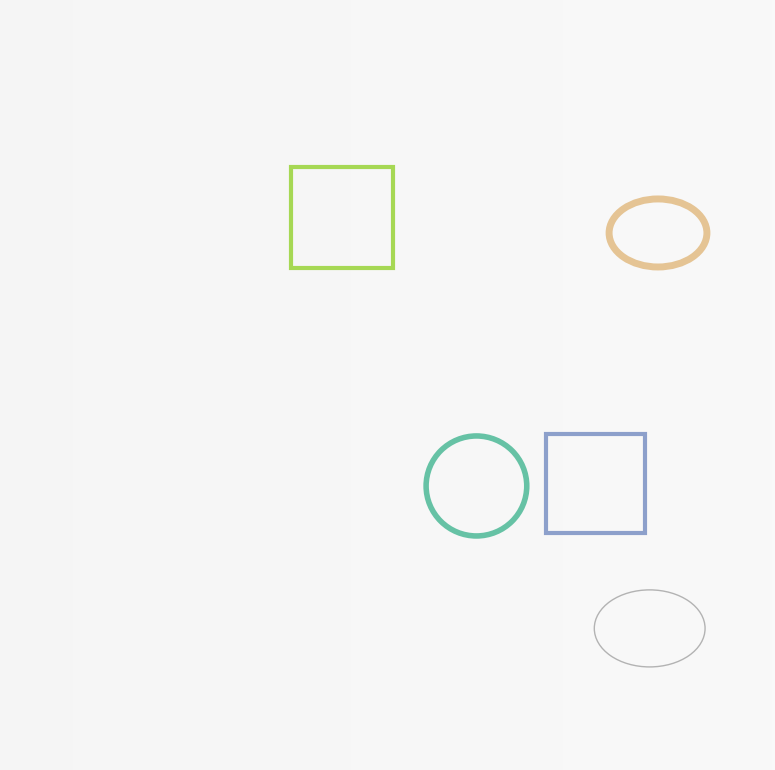[{"shape": "circle", "thickness": 2, "radius": 0.32, "center": [0.615, 0.369]}, {"shape": "square", "thickness": 1.5, "radius": 0.32, "center": [0.769, 0.372]}, {"shape": "square", "thickness": 1.5, "radius": 0.33, "center": [0.441, 0.717]}, {"shape": "oval", "thickness": 2.5, "radius": 0.32, "center": [0.849, 0.697]}, {"shape": "oval", "thickness": 0.5, "radius": 0.36, "center": [0.838, 0.184]}]